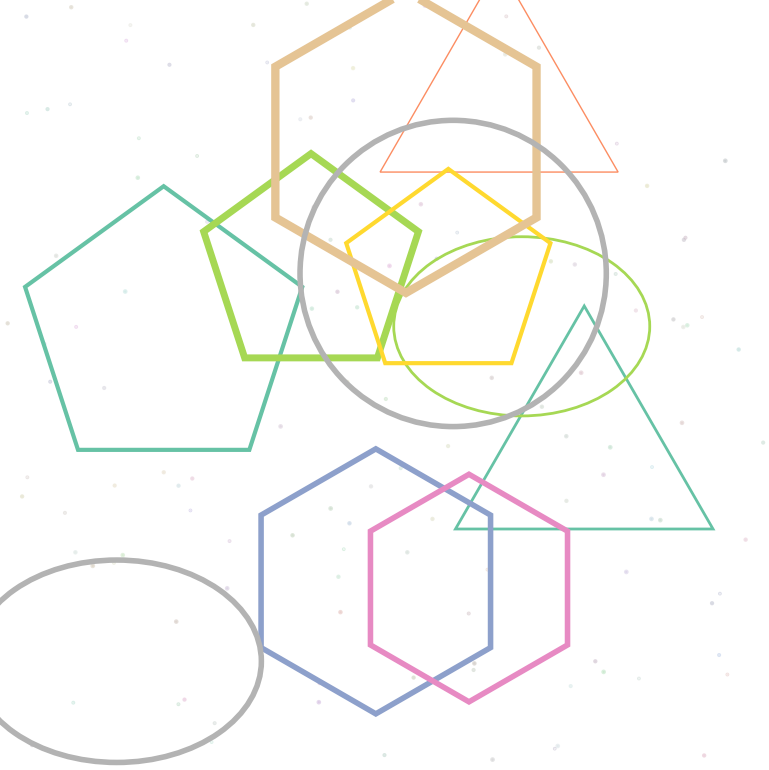[{"shape": "pentagon", "thickness": 1.5, "radius": 0.95, "center": [0.213, 0.569]}, {"shape": "triangle", "thickness": 1, "radius": 0.97, "center": [0.759, 0.41]}, {"shape": "triangle", "thickness": 0.5, "radius": 0.89, "center": [0.648, 0.866]}, {"shape": "hexagon", "thickness": 2, "radius": 0.86, "center": [0.488, 0.245]}, {"shape": "hexagon", "thickness": 2, "radius": 0.74, "center": [0.609, 0.236]}, {"shape": "pentagon", "thickness": 2.5, "radius": 0.73, "center": [0.404, 0.654]}, {"shape": "oval", "thickness": 1, "radius": 0.83, "center": [0.678, 0.576]}, {"shape": "pentagon", "thickness": 1.5, "radius": 0.7, "center": [0.582, 0.641]}, {"shape": "hexagon", "thickness": 3, "radius": 0.98, "center": [0.527, 0.815]}, {"shape": "oval", "thickness": 2, "radius": 0.94, "center": [0.152, 0.141]}, {"shape": "circle", "thickness": 2, "radius": 0.99, "center": [0.589, 0.645]}]